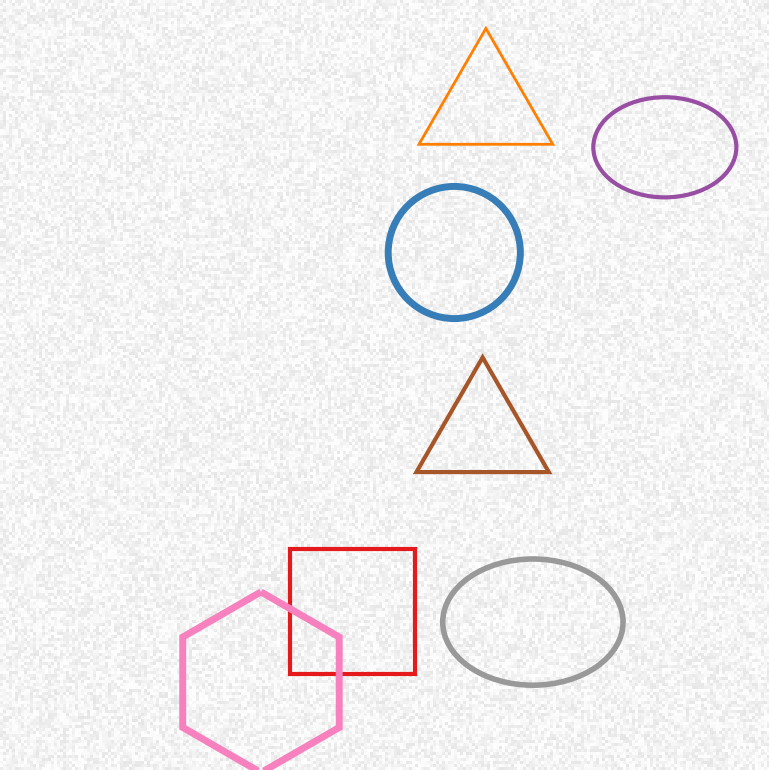[{"shape": "square", "thickness": 1.5, "radius": 0.4, "center": [0.458, 0.206]}, {"shape": "circle", "thickness": 2.5, "radius": 0.43, "center": [0.59, 0.672]}, {"shape": "oval", "thickness": 1.5, "radius": 0.46, "center": [0.863, 0.809]}, {"shape": "triangle", "thickness": 1, "radius": 0.5, "center": [0.631, 0.863]}, {"shape": "triangle", "thickness": 1.5, "radius": 0.5, "center": [0.627, 0.437]}, {"shape": "hexagon", "thickness": 2.5, "radius": 0.59, "center": [0.339, 0.114]}, {"shape": "oval", "thickness": 2, "radius": 0.59, "center": [0.692, 0.192]}]